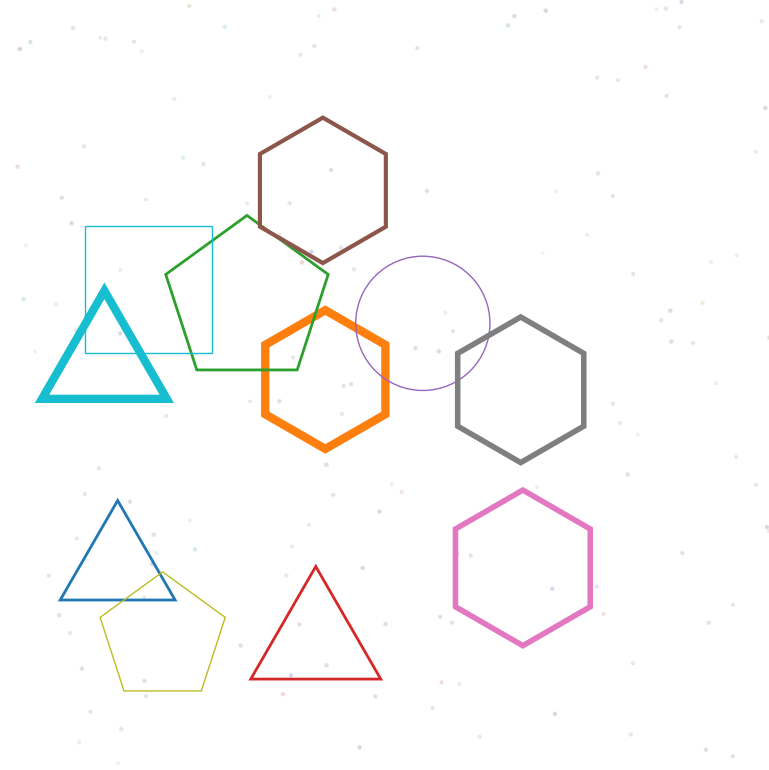[{"shape": "triangle", "thickness": 1, "radius": 0.43, "center": [0.153, 0.264]}, {"shape": "hexagon", "thickness": 3, "radius": 0.45, "center": [0.422, 0.507]}, {"shape": "pentagon", "thickness": 1, "radius": 0.55, "center": [0.321, 0.609]}, {"shape": "triangle", "thickness": 1, "radius": 0.49, "center": [0.41, 0.167]}, {"shape": "circle", "thickness": 0.5, "radius": 0.44, "center": [0.549, 0.58]}, {"shape": "hexagon", "thickness": 1.5, "radius": 0.47, "center": [0.419, 0.753]}, {"shape": "hexagon", "thickness": 2, "radius": 0.51, "center": [0.679, 0.263]}, {"shape": "hexagon", "thickness": 2, "radius": 0.47, "center": [0.676, 0.494]}, {"shape": "pentagon", "thickness": 0.5, "radius": 0.43, "center": [0.211, 0.172]}, {"shape": "triangle", "thickness": 3, "radius": 0.47, "center": [0.136, 0.529]}, {"shape": "square", "thickness": 0.5, "radius": 0.41, "center": [0.193, 0.624]}]